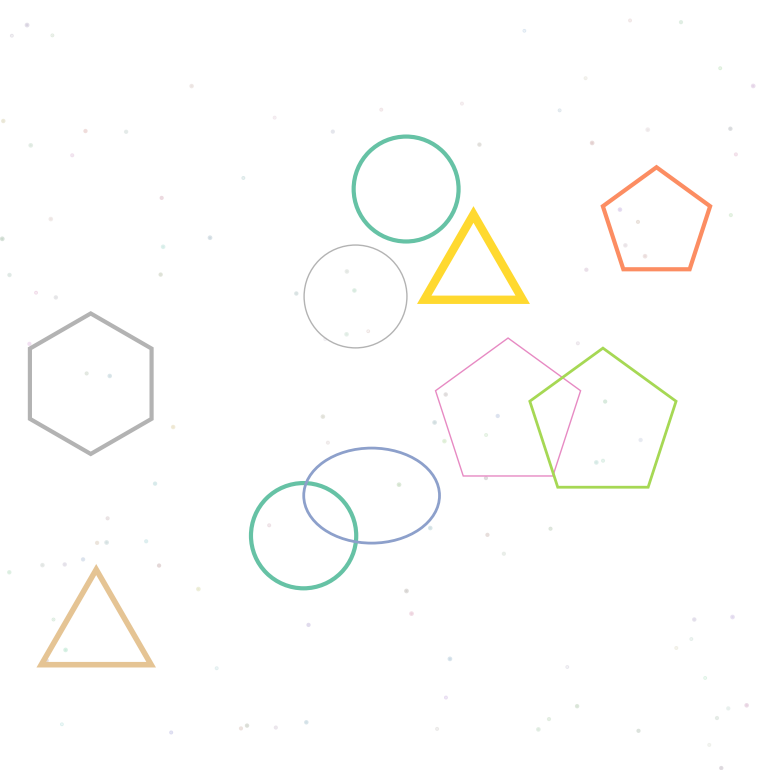[{"shape": "circle", "thickness": 1.5, "radius": 0.34, "center": [0.527, 0.755]}, {"shape": "circle", "thickness": 1.5, "radius": 0.34, "center": [0.394, 0.304]}, {"shape": "pentagon", "thickness": 1.5, "radius": 0.37, "center": [0.853, 0.71]}, {"shape": "oval", "thickness": 1, "radius": 0.44, "center": [0.483, 0.356]}, {"shape": "pentagon", "thickness": 0.5, "radius": 0.5, "center": [0.66, 0.462]}, {"shape": "pentagon", "thickness": 1, "radius": 0.5, "center": [0.783, 0.448]}, {"shape": "triangle", "thickness": 3, "radius": 0.37, "center": [0.615, 0.648]}, {"shape": "triangle", "thickness": 2, "radius": 0.41, "center": [0.125, 0.178]}, {"shape": "circle", "thickness": 0.5, "radius": 0.33, "center": [0.462, 0.615]}, {"shape": "hexagon", "thickness": 1.5, "radius": 0.46, "center": [0.118, 0.502]}]